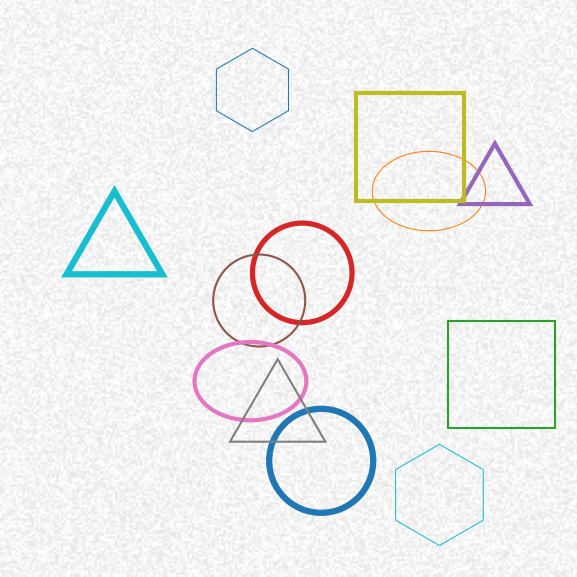[{"shape": "hexagon", "thickness": 0.5, "radius": 0.36, "center": [0.437, 0.843]}, {"shape": "circle", "thickness": 3, "radius": 0.45, "center": [0.556, 0.201]}, {"shape": "oval", "thickness": 0.5, "radius": 0.49, "center": [0.743, 0.668]}, {"shape": "square", "thickness": 1, "radius": 0.46, "center": [0.868, 0.351]}, {"shape": "circle", "thickness": 2.5, "radius": 0.43, "center": [0.523, 0.527]}, {"shape": "triangle", "thickness": 2, "radius": 0.35, "center": [0.857, 0.681]}, {"shape": "circle", "thickness": 1, "radius": 0.4, "center": [0.449, 0.479]}, {"shape": "oval", "thickness": 2, "radius": 0.48, "center": [0.434, 0.339]}, {"shape": "triangle", "thickness": 1, "radius": 0.48, "center": [0.481, 0.282]}, {"shape": "square", "thickness": 2, "radius": 0.46, "center": [0.71, 0.745]}, {"shape": "hexagon", "thickness": 0.5, "radius": 0.44, "center": [0.761, 0.142]}, {"shape": "triangle", "thickness": 3, "radius": 0.48, "center": [0.198, 0.572]}]